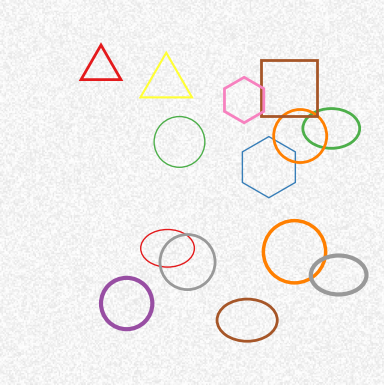[{"shape": "oval", "thickness": 1, "radius": 0.35, "center": [0.435, 0.355]}, {"shape": "triangle", "thickness": 2, "radius": 0.3, "center": [0.262, 0.823]}, {"shape": "hexagon", "thickness": 1, "radius": 0.4, "center": [0.698, 0.566]}, {"shape": "circle", "thickness": 1, "radius": 0.33, "center": [0.466, 0.631]}, {"shape": "oval", "thickness": 2, "radius": 0.37, "center": [0.86, 0.666]}, {"shape": "circle", "thickness": 3, "radius": 0.33, "center": [0.329, 0.212]}, {"shape": "circle", "thickness": 2, "radius": 0.34, "center": [0.78, 0.647]}, {"shape": "circle", "thickness": 2.5, "radius": 0.4, "center": [0.765, 0.346]}, {"shape": "triangle", "thickness": 1.5, "radius": 0.39, "center": [0.432, 0.786]}, {"shape": "oval", "thickness": 2, "radius": 0.39, "center": [0.642, 0.168]}, {"shape": "square", "thickness": 2, "radius": 0.36, "center": [0.75, 0.772]}, {"shape": "hexagon", "thickness": 2, "radius": 0.3, "center": [0.634, 0.74]}, {"shape": "oval", "thickness": 3, "radius": 0.36, "center": [0.88, 0.286]}, {"shape": "circle", "thickness": 2, "radius": 0.36, "center": [0.487, 0.319]}]